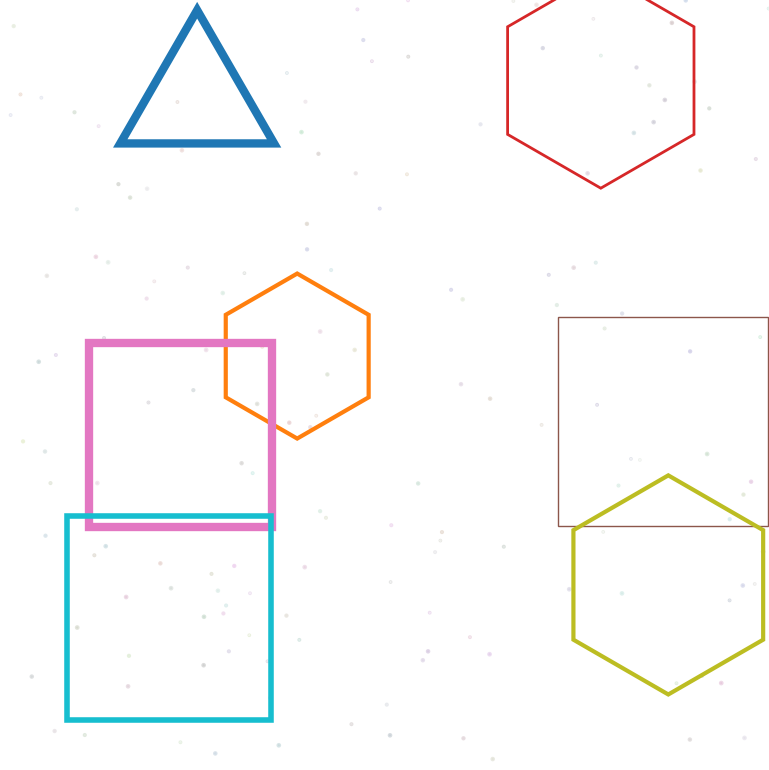[{"shape": "triangle", "thickness": 3, "radius": 0.58, "center": [0.256, 0.871]}, {"shape": "hexagon", "thickness": 1.5, "radius": 0.54, "center": [0.386, 0.538]}, {"shape": "hexagon", "thickness": 1, "radius": 0.7, "center": [0.78, 0.895]}, {"shape": "square", "thickness": 0.5, "radius": 0.68, "center": [0.861, 0.453]}, {"shape": "square", "thickness": 3, "radius": 0.6, "center": [0.234, 0.435]}, {"shape": "hexagon", "thickness": 1.5, "radius": 0.71, "center": [0.868, 0.24]}, {"shape": "square", "thickness": 2, "radius": 0.66, "center": [0.22, 0.198]}]